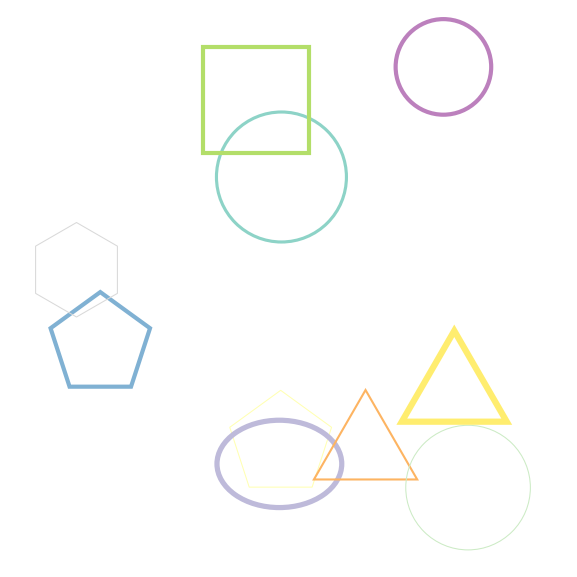[{"shape": "circle", "thickness": 1.5, "radius": 0.56, "center": [0.487, 0.693]}, {"shape": "pentagon", "thickness": 0.5, "radius": 0.46, "center": [0.486, 0.231]}, {"shape": "oval", "thickness": 2.5, "radius": 0.54, "center": [0.484, 0.196]}, {"shape": "pentagon", "thickness": 2, "radius": 0.45, "center": [0.174, 0.403]}, {"shape": "triangle", "thickness": 1, "radius": 0.52, "center": [0.633, 0.221]}, {"shape": "square", "thickness": 2, "radius": 0.46, "center": [0.443, 0.827]}, {"shape": "hexagon", "thickness": 0.5, "radius": 0.41, "center": [0.132, 0.532]}, {"shape": "circle", "thickness": 2, "radius": 0.41, "center": [0.768, 0.883]}, {"shape": "circle", "thickness": 0.5, "radius": 0.54, "center": [0.811, 0.155]}, {"shape": "triangle", "thickness": 3, "radius": 0.52, "center": [0.787, 0.321]}]